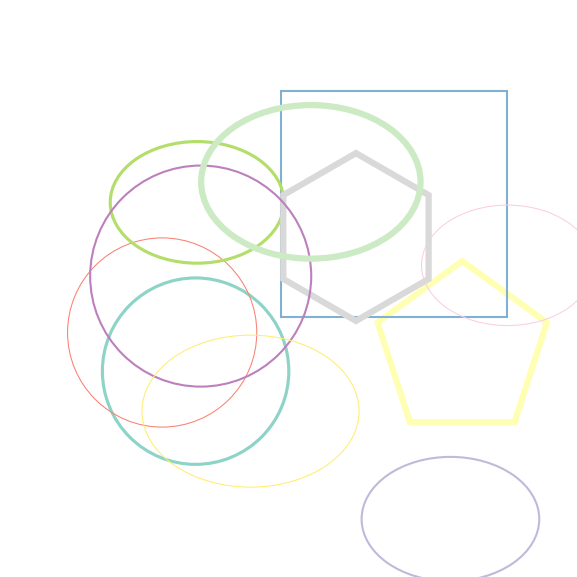[{"shape": "circle", "thickness": 1.5, "radius": 0.81, "center": [0.339, 0.356]}, {"shape": "pentagon", "thickness": 3, "radius": 0.77, "center": [0.8, 0.393]}, {"shape": "oval", "thickness": 1, "radius": 0.77, "center": [0.78, 0.1]}, {"shape": "circle", "thickness": 0.5, "radius": 0.82, "center": [0.281, 0.423]}, {"shape": "square", "thickness": 1, "radius": 0.98, "center": [0.682, 0.646]}, {"shape": "oval", "thickness": 1.5, "radius": 0.75, "center": [0.341, 0.649]}, {"shape": "oval", "thickness": 0.5, "radius": 0.74, "center": [0.879, 0.54]}, {"shape": "hexagon", "thickness": 3, "radius": 0.73, "center": [0.616, 0.589]}, {"shape": "circle", "thickness": 1, "radius": 0.96, "center": [0.348, 0.521]}, {"shape": "oval", "thickness": 3, "radius": 0.95, "center": [0.538, 0.684]}, {"shape": "oval", "thickness": 0.5, "radius": 0.94, "center": [0.434, 0.287]}]